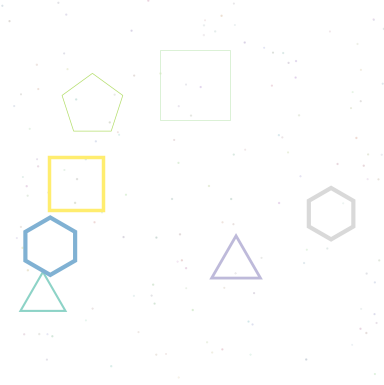[{"shape": "triangle", "thickness": 1.5, "radius": 0.34, "center": [0.112, 0.226]}, {"shape": "triangle", "thickness": 2, "radius": 0.37, "center": [0.613, 0.314]}, {"shape": "hexagon", "thickness": 3, "radius": 0.37, "center": [0.131, 0.36]}, {"shape": "pentagon", "thickness": 0.5, "radius": 0.41, "center": [0.24, 0.727]}, {"shape": "hexagon", "thickness": 3, "radius": 0.33, "center": [0.86, 0.445]}, {"shape": "square", "thickness": 0.5, "radius": 0.46, "center": [0.507, 0.779]}, {"shape": "square", "thickness": 2.5, "radius": 0.35, "center": [0.197, 0.524]}]